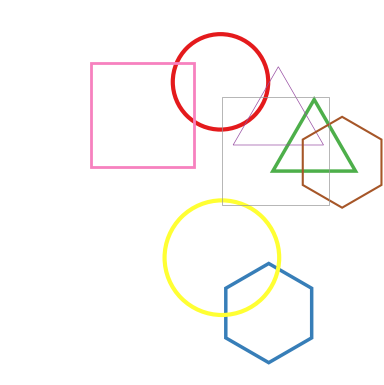[{"shape": "circle", "thickness": 3, "radius": 0.62, "center": [0.573, 0.787]}, {"shape": "hexagon", "thickness": 2.5, "radius": 0.64, "center": [0.698, 0.187]}, {"shape": "triangle", "thickness": 2.5, "radius": 0.62, "center": [0.816, 0.618]}, {"shape": "triangle", "thickness": 0.5, "radius": 0.68, "center": [0.723, 0.691]}, {"shape": "circle", "thickness": 3, "radius": 0.74, "center": [0.576, 0.331]}, {"shape": "hexagon", "thickness": 1.5, "radius": 0.59, "center": [0.889, 0.579]}, {"shape": "square", "thickness": 2, "radius": 0.67, "center": [0.37, 0.701]}, {"shape": "square", "thickness": 0.5, "radius": 0.7, "center": [0.716, 0.608]}]